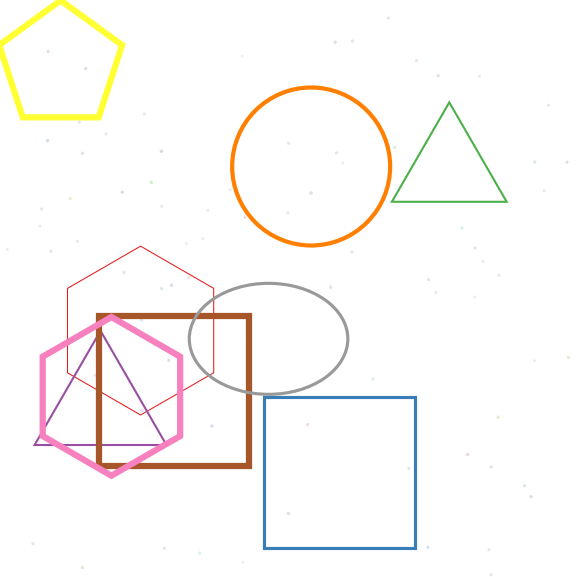[{"shape": "hexagon", "thickness": 0.5, "radius": 0.73, "center": [0.243, 0.427]}, {"shape": "square", "thickness": 1.5, "radius": 0.66, "center": [0.588, 0.181]}, {"shape": "triangle", "thickness": 1, "radius": 0.57, "center": [0.778, 0.707]}, {"shape": "triangle", "thickness": 1, "radius": 0.66, "center": [0.174, 0.294]}, {"shape": "circle", "thickness": 2, "radius": 0.68, "center": [0.539, 0.711]}, {"shape": "pentagon", "thickness": 3, "radius": 0.56, "center": [0.105, 0.886]}, {"shape": "square", "thickness": 3, "radius": 0.65, "center": [0.302, 0.322]}, {"shape": "hexagon", "thickness": 3, "radius": 0.69, "center": [0.193, 0.313]}, {"shape": "oval", "thickness": 1.5, "radius": 0.69, "center": [0.465, 0.412]}]